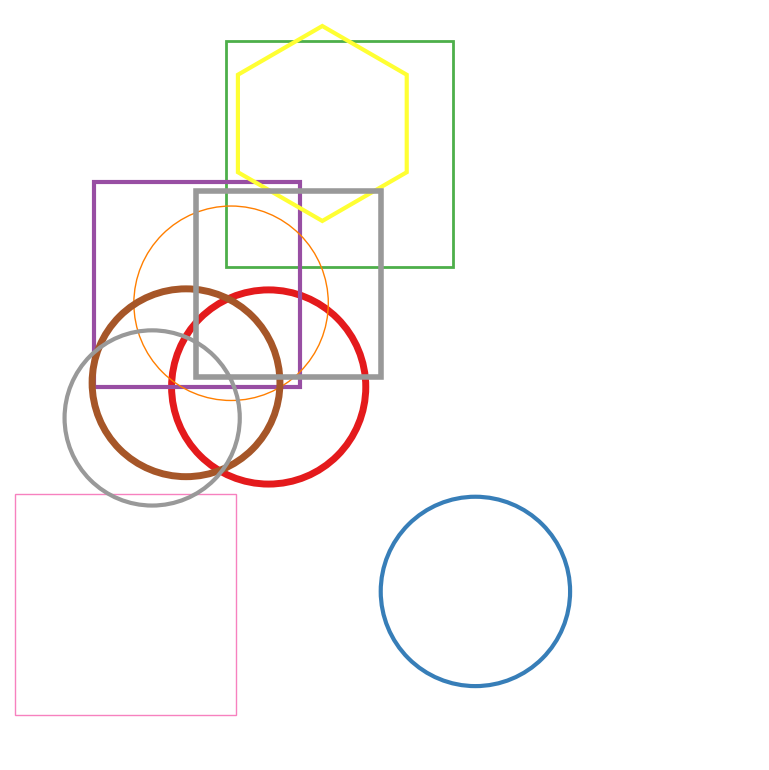[{"shape": "circle", "thickness": 2.5, "radius": 0.63, "center": [0.349, 0.497]}, {"shape": "circle", "thickness": 1.5, "radius": 0.61, "center": [0.617, 0.232]}, {"shape": "square", "thickness": 1, "radius": 0.74, "center": [0.441, 0.8]}, {"shape": "square", "thickness": 1.5, "radius": 0.67, "center": [0.256, 0.63]}, {"shape": "circle", "thickness": 0.5, "radius": 0.63, "center": [0.3, 0.606]}, {"shape": "hexagon", "thickness": 1.5, "radius": 0.63, "center": [0.419, 0.84]}, {"shape": "circle", "thickness": 2.5, "radius": 0.61, "center": [0.242, 0.503]}, {"shape": "square", "thickness": 0.5, "radius": 0.72, "center": [0.163, 0.215]}, {"shape": "circle", "thickness": 1.5, "radius": 0.57, "center": [0.198, 0.457]}, {"shape": "square", "thickness": 2, "radius": 0.6, "center": [0.375, 0.631]}]